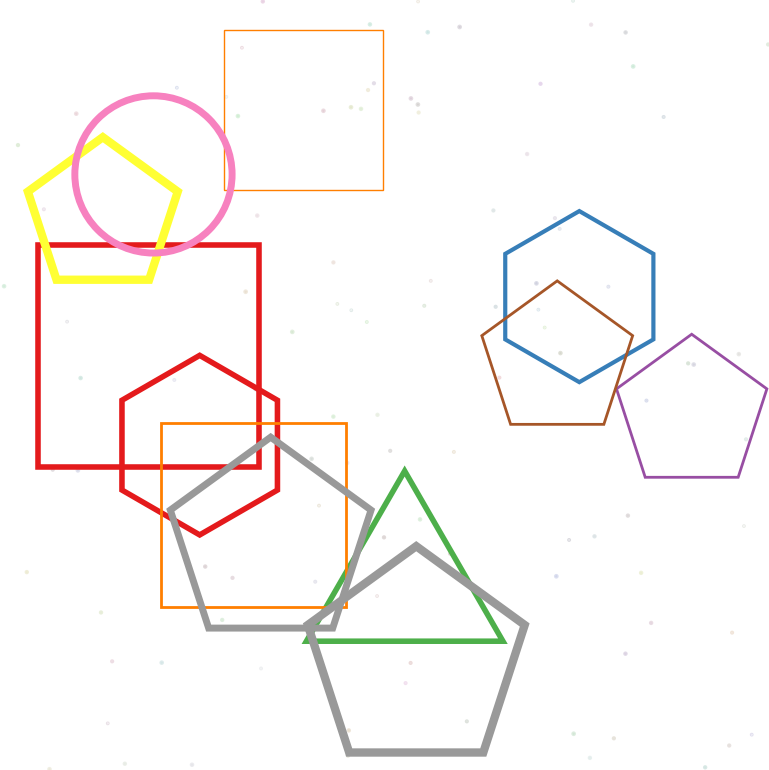[{"shape": "square", "thickness": 2, "radius": 0.72, "center": [0.193, 0.538]}, {"shape": "hexagon", "thickness": 2, "radius": 0.58, "center": [0.259, 0.422]}, {"shape": "hexagon", "thickness": 1.5, "radius": 0.56, "center": [0.752, 0.615]}, {"shape": "triangle", "thickness": 2, "radius": 0.74, "center": [0.526, 0.241]}, {"shape": "pentagon", "thickness": 1, "radius": 0.51, "center": [0.898, 0.463]}, {"shape": "square", "thickness": 1, "radius": 0.6, "center": [0.329, 0.331]}, {"shape": "square", "thickness": 0.5, "radius": 0.52, "center": [0.394, 0.857]}, {"shape": "pentagon", "thickness": 3, "radius": 0.51, "center": [0.134, 0.72]}, {"shape": "pentagon", "thickness": 1, "radius": 0.51, "center": [0.724, 0.532]}, {"shape": "circle", "thickness": 2.5, "radius": 0.51, "center": [0.199, 0.773]}, {"shape": "pentagon", "thickness": 2.5, "radius": 0.69, "center": [0.352, 0.295]}, {"shape": "pentagon", "thickness": 3, "radius": 0.74, "center": [0.541, 0.143]}]